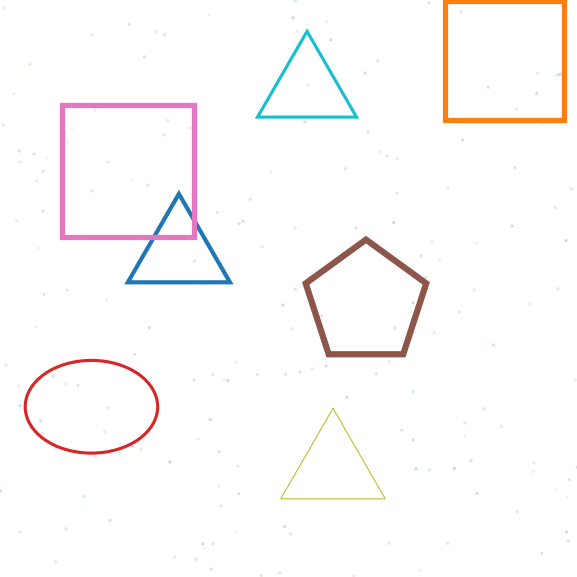[{"shape": "triangle", "thickness": 2, "radius": 0.51, "center": [0.31, 0.561]}, {"shape": "square", "thickness": 2.5, "radius": 0.52, "center": [0.873, 0.894]}, {"shape": "oval", "thickness": 1.5, "radius": 0.57, "center": [0.158, 0.295]}, {"shape": "pentagon", "thickness": 3, "radius": 0.55, "center": [0.634, 0.474]}, {"shape": "square", "thickness": 2.5, "radius": 0.57, "center": [0.222, 0.703]}, {"shape": "triangle", "thickness": 0.5, "radius": 0.52, "center": [0.577, 0.188]}, {"shape": "triangle", "thickness": 1.5, "radius": 0.49, "center": [0.532, 0.846]}]